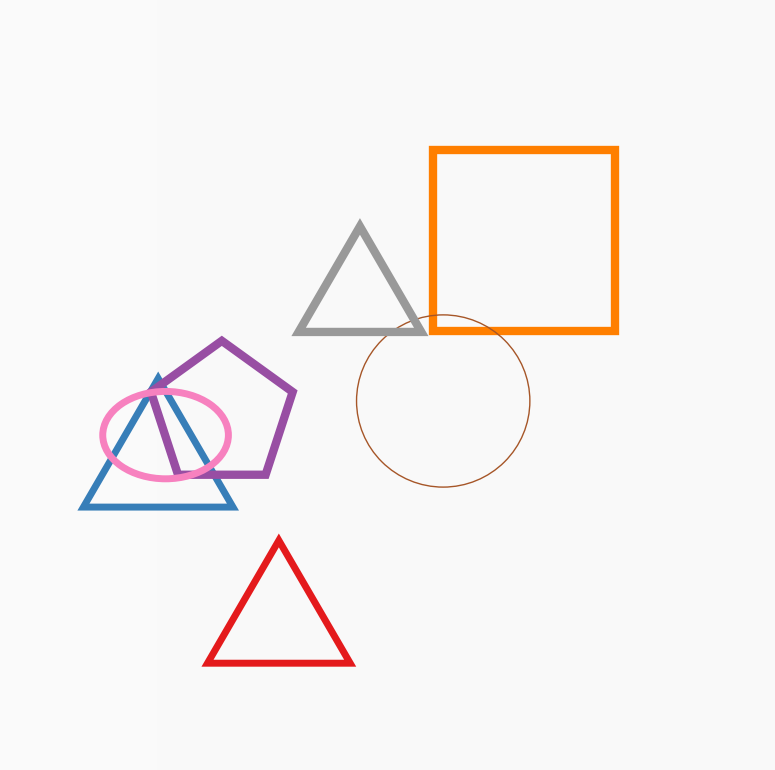[{"shape": "triangle", "thickness": 2.5, "radius": 0.53, "center": [0.36, 0.192]}, {"shape": "triangle", "thickness": 2.5, "radius": 0.56, "center": [0.204, 0.397]}, {"shape": "pentagon", "thickness": 3, "radius": 0.48, "center": [0.286, 0.461]}, {"shape": "square", "thickness": 3, "radius": 0.59, "center": [0.676, 0.688]}, {"shape": "circle", "thickness": 0.5, "radius": 0.56, "center": [0.572, 0.479]}, {"shape": "oval", "thickness": 2.5, "radius": 0.41, "center": [0.214, 0.435]}, {"shape": "triangle", "thickness": 3, "radius": 0.46, "center": [0.464, 0.615]}]